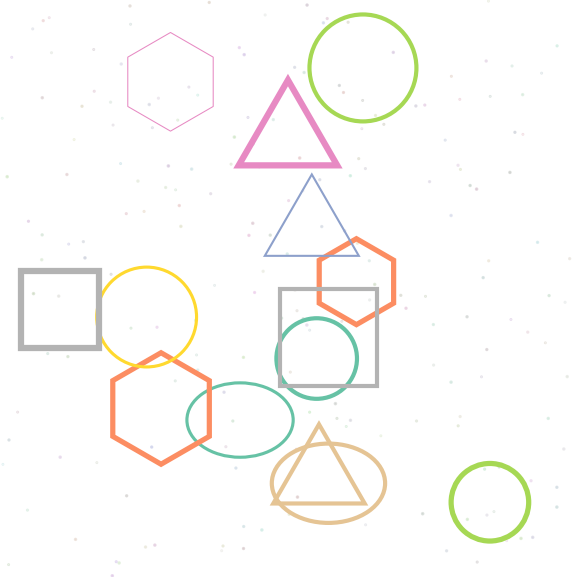[{"shape": "oval", "thickness": 1.5, "radius": 0.46, "center": [0.416, 0.272]}, {"shape": "circle", "thickness": 2, "radius": 0.35, "center": [0.548, 0.378]}, {"shape": "hexagon", "thickness": 2.5, "radius": 0.37, "center": [0.617, 0.511]}, {"shape": "hexagon", "thickness": 2.5, "radius": 0.48, "center": [0.279, 0.292]}, {"shape": "triangle", "thickness": 1, "radius": 0.47, "center": [0.54, 0.603]}, {"shape": "hexagon", "thickness": 0.5, "radius": 0.43, "center": [0.295, 0.857]}, {"shape": "triangle", "thickness": 3, "radius": 0.49, "center": [0.499, 0.762]}, {"shape": "circle", "thickness": 2.5, "radius": 0.34, "center": [0.848, 0.129]}, {"shape": "circle", "thickness": 2, "radius": 0.46, "center": [0.628, 0.881]}, {"shape": "circle", "thickness": 1.5, "radius": 0.43, "center": [0.254, 0.45]}, {"shape": "oval", "thickness": 2, "radius": 0.49, "center": [0.569, 0.162]}, {"shape": "triangle", "thickness": 2, "radius": 0.46, "center": [0.552, 0.173]}, {"shape": "square", "thickness": 2, "radius": 0.42, "center": [0.569, 0.414]}, {"shape": "square", "thickness": 3, "radius": 0.34, "center": [0.104, 0.463]}]